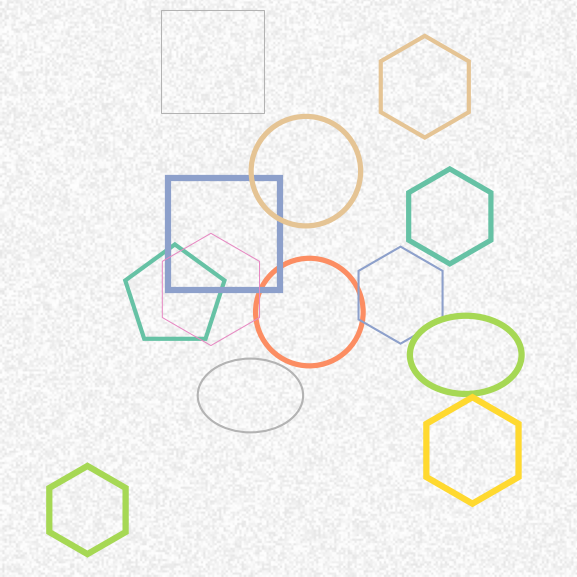[{"shape": "hexagon", "thickness": 2.5, "radius": 0.41, "center": [0.779, 0.624]}, {"shape": "pentagon", "thickness": 2, "radius": 0.45, "center": [0.303, 0.486]}, {"shape": "circle", "thickness": 2.5, "radius": 0.47, "center": [0.536, 0.459]}, {"shape": "square", "thickness": 3, "radius": 0.49, "center": [0.388, 0.594]}, {"shape": "hexagon", "thickness": 1, "radius": 0.42, "center": [0.694, 0.488]}, {"shape": "hexagon", "thickness": 0.5, "radius": 0.49, "center": [0.365, 0.498]}, {"shape": "oval", "thickness": 3, "radius": 0.48, "center": [0.806, 0.385]}, {"shape": "hexagon", "thickness": 3, "radius": 0.38, "center": [0.151, 0.116]}, {"shape": "hexagon", "thickness": 3, "radius": 0.46, "center": [0.818, 0.219]}, {"shape": "hexagon", "thickness": 2, "radius": 0.44, "center": [0.736, 0.849]}, {"shape": "circle", "thickness": 2.5, "radius": 0.47, "center": [0.53, 0.703]}, {"shape": "square", "thickness": 0.5, "radius": 0.45, "center": [0.368, 0.893]}, {"shape": "oval", "thickness": 1, "radius": 0.46, "center": [0.434, 0.314]}]